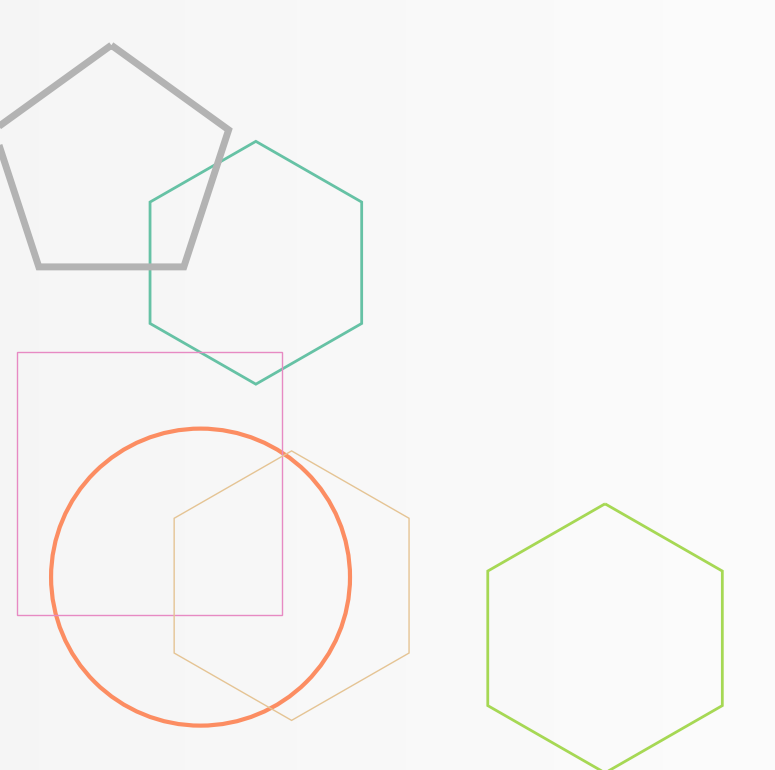[{"shape": "hexagon", "thickness": 1, "radius": 0.79, "center": [0.33, 0.659]}, {"shape": "circle", "thickness": 1.5, "radius": 0.96, "center": [0.259, 0.25]}, {"shape": "square", "thickness": 0.5, "radius": 0.85, "center": [0.193, 0.372]}, {"shape": "hexagon", "thickness": 1, "radius": 0.87, "center": [0.781, 0.171]}, {"shape": "hexagon", "thickness": 0.5, "radius": 0.87, "center": [0.376, 0.239]}, {"shape": "pentagon", "thickness": 2.5, "radius": 0.8, "center": [0.144, 0.782]}]